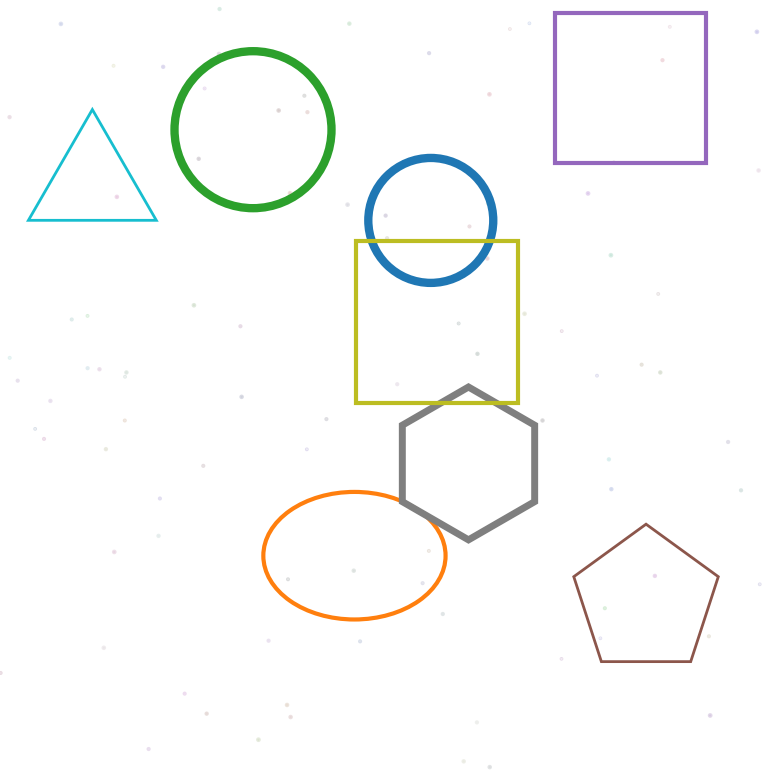[{"shape": "circle", "thickness": 3, "radius": 0.41, "center": [0.559, 0.714]}, {"shape": "oval", "thickness": 1.5, "radius": 0.59, "center": [0.46, 0.278]}, {"shape": "circle", "thickness": 3, "radius": 0.51, "center": [0.329, 0.832]}, {"shape": "square", "thickness": 1.5, "radius": 0.49, "center": [0.819, 0.886]}, {"shape": "pentagon", "thickness": 1, "radius": 0.49, "center": [0.839, 0.221]}, {"shape": "hexagon", "thickness": 2.5, "radius": 0.5, "center": [0.608, 0.398]}, {"shape": "square", "thickness": 1.5, "radius": 0.53, "center": [0.568, 0.581]}, {"shape": "triangle", "thickness": 1, "radius": 0.48, "center": [0.12, 0.762]}]